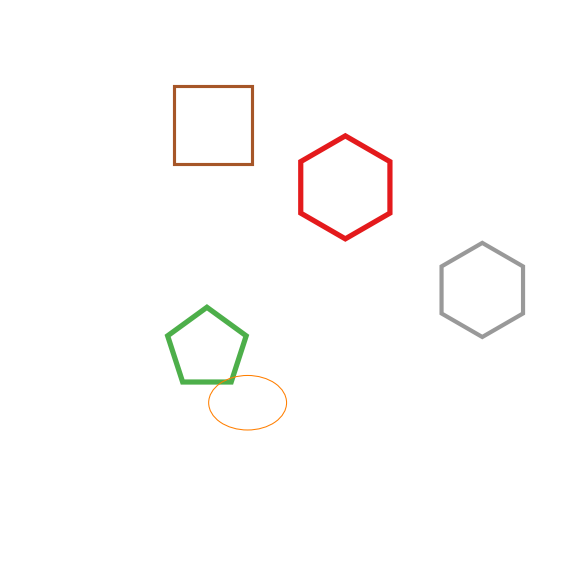[{"shape": "hexagon", "thickness": 2.5, "radius": 0.45, "center": [0.598, 0.675]}, {"shape": "pentagon", "thickness": 2.5, "radius": 0.36, "center": [0.358, 0.396]}, {"shape": "oval", "thickness": 0.5, "radius": 0.34, "center": [0.429, 0.302]}, {"shape": "square", "thickness": 1.5, "radius": 0.34, "center": [0.369, 0.783]}, {"shape": "hexagon", "thickness": 2, "radius": 0.41, "center": [0.835, 0.497]}]